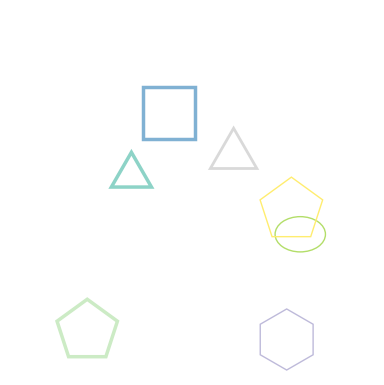[{"shape": "triangle", "thickness": 2.5, "radius": 0.3, "center": [0.341, 0.544]}, {"shape": "hexagon", "thickness": 1, "radius": 0.4, "center": [0.745, 0.118]}, {"shape": "square", "thickness": 2.5, "radius": 0.33, "center": [0.439, 0.706]}, {"shape": "oval", "thickness": 1, "radius": 0.33, "center": [0.78, 0.391]}, {"shape": "triangle", "thickness": 2, "radius": 0.35, "center": [0.607, 0.597]}, {"shape": "pentagon", "thickness": 2.5, "radius": 0.41, "center": [0.227, 0.14]}, {"shape": "pentagon", "thickness": 1, "radius": 0.43, "center": [0.757, 0.454]}]